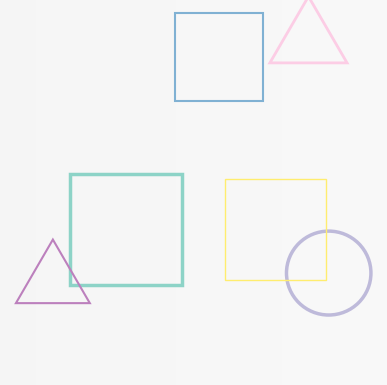[{"shape": "square", "thickness": 2.5, "radius": 0.72, "center": [0.325, 0.404]}, {"shape": "circle", "thickness": 2.5, "radius": 0.54, "center": [0.848, 0.291]}, {"shape": "square", "thickness": 1.5, "radius": 0.57, "center": [0.565, 0.852]}, {"shape": "triangle", "thickness": 2, "radius": 0.57, "center": [0.796, 0.894]}, {"shape": "triangle", "thickness": 1.5, "radius": 0.55, "center": [0.136, 0.268]}, {"shape": "square", "thickness": 1, "radius": 0.66, "center": [0.711, 0.403]}]